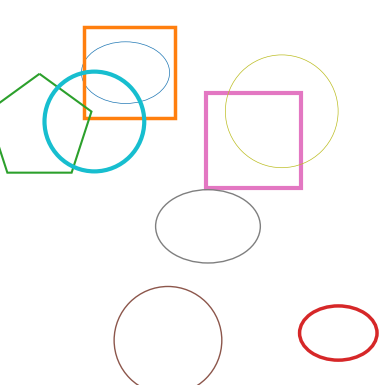[{"shape": "oval", "thickness": 0.5, "radius": 0.57, "center": [0.326, 0.811]}, {"shape": "square", "thickness": 2.5, "radius": 0.59, "center": [0.336, 0.812]}, {"shape": "pentagon", "thickness": 1.5, "radius": 0.71, "center": [0.103, 0.666]}, {"shape": "oval", "thickness": 2.5, "radius": 0.5, "center": [0.879, 0.135]}, {"shape": "circle", "thickness": 1, "radius": 0.7, "center": [0.436, 0.116]}, {"shape": "square", "thickness": 3, "radius": 0.62, "center": [0.658, 0.635]}, {"shape": "oval", "thickness": 1, "radius": 0.68, "center": [0.54, 0.412]}, {"shape": "circle", "thickness": 0.5, "radius": 0.73, "center": [0.732, 0.711]}, {"shape": "circle", "thickness": 3, "radius": 0.65, "center": [0.245, 0.684]}]